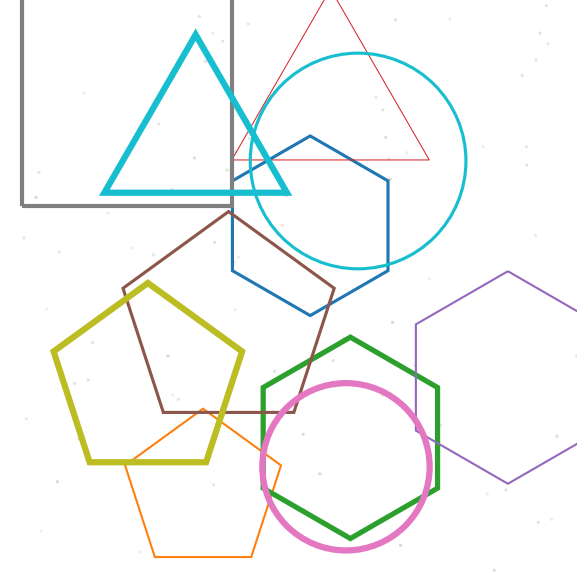[{"shape": "hexagon", "thickness": 1.5, "radius": 0.78, "center": [0.537, 0.608]}, {"shape": "pentagon", "thickness": 1, "radius": 0.71, "center": [0.352, 0.149]}, {"shape": "hexagon", "thickness": 2.5, "radius": 0.87, "center": [0.607, 0.241]}, {"shape": "triangle", "thickness": 0.5, "radius": 0.99, "center": [0.572, 0.821]}, {"shape": "hexagon", "thickness": 1, "radius": 0.92, "center": [0.879, 0.345]}, {"shape": "pentagon", "thickness": 1.5, "radius": 0.96, "center": [0.396, 0.441]}, {"shape": "circle", "thickness": 3, "radius": 0.72, "center": [0.599, 0.191]}, {"shape": "square", "thickness": 2, "radius": 0.91, "center": [0.22, 0.824]}, {"shape": "pentagon", "thickness": 3, "radius": 0.86, "center": [0.256, 0.338]}, {"shape": "circle", "thickness": 1.5, "radius": 0.93, "center": [0.62, 0.72]}, {"shape": "triangle", "thickness": 3, "radius": 0.91, "center": [0.339, 0.757]}]